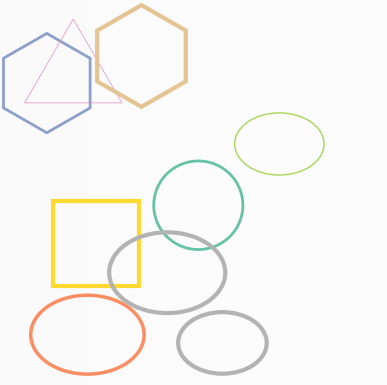[{"shape": "circle", "thickness": 2, "radius": 0.58, "center": [0.512, 0.467]}, {"shape": "oval", "thickness": 2.5, "radius": 0.73, "center": [0.226, 0.131]}, {"shape": "hexagon", "thickness": 2, "radius": 0.65, "center": [0.121, 0.784]}, {"shape": "triangle", "thickness": 0.5, "radius": 0.73, "center": [0.189, 0.805]}, {"shape": "oval", "thickness": 1, "radius": 0.58, "center": [0.721, 0.626]}, {"shape": "square", "thickness": 3, "radius": 0.55, "center": [0.248, 0.367]}, {"shape": "hexagon", "thickness": 3, "radius": 0.66, "center": [0.365, 0.855]}, {"shape": "oval", "thickness": 3, "radius": 0.75, "center": [0.432, 0.292]}, {"shape": "oval", "thickness": 3, "radius": 0.57, "center": [0.574, 0.109]}]